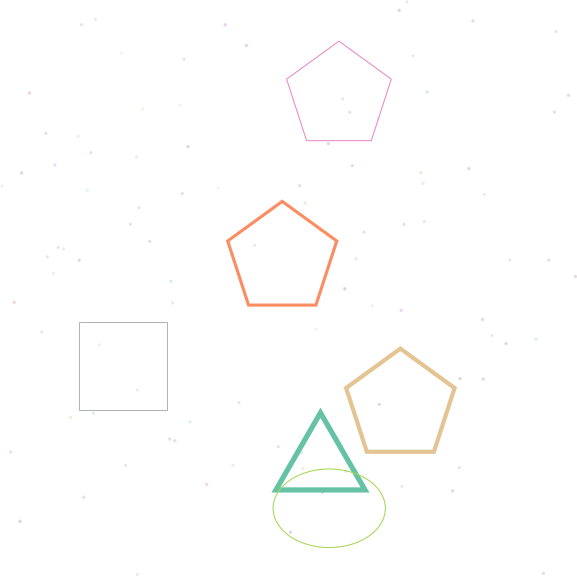[{"shape": "triangle", "thickness": 2.5, "radius": 0.45, "center": [0.555, 0.195]}, {"shape": "pentagon", "thickness": 1.5, "radius": 0.5, "center": [0.489, 0.551]}, {"shape": "pentagon", "thickness": 0.5, "radius": 0.48, "center": [0.587, 0.833]}, {"shape": "oval", "thickness": 0.5, "radius": 0.49, "center": [0.57, 0.119]}, {"shape": "pentagon", "thickness": 2, "radius": 0.49, "center": [0.693, 0.297]}, {"shape": "square", "thickness": 0.5, "radius": 0.38, "center": [0.213, 0.365]}]